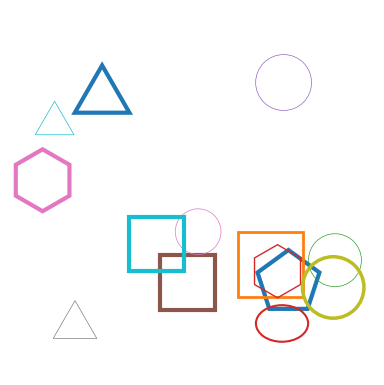[{"shape": "triangle", "thickness": 3, "radius": 0.41, "center": [0.265, 0.748]}, {"shape": "pentagon", "thickness": 3, "radius": 0.42, "center": [0.749, 0.266]}, {"shape": "square", "thickness": 2, "radius": 0.42, "center": [0.703, 0.313]}, {"shape": "circle", "thickness": 0.5, "radius": 0.34, "center": [0.87, 0.324]}, {"shape": "oval", "thickness": 1.5, "radius": 0.34, "center": [0.733, 0.16]}, {"shape": "hexagon", "thickness": 1, "radius": 0.34, "center": [0.721, 0.295]}, {"shape": "circle", "thickness": 0.5, "radius": 0.36, "center": [0.737, 0.786]}, {"shape": "square", "thickness": 3, "radius": 0.36, "center": [0.486, 0.267]}, {"shape": "hexagon", "thickness": 3, "radius": 0.4, "center": [0.111, 0.532]}, {"shape": "circle", "thickness": 0.5, "radius": 0.3, "center": [0.515, 0.398]}, {"shape": "triangle", "thickness": 0.5, "radius": 0.33, "center": [0.195, 0.154]}, {"shape": "circle", "thickness": 2.5, "radius": 0.4, "center": [0.865, 0.253]}, {"shape": "square", "thickness": 3, "radius": 0.35, "center": [0.407, 0.367]}, {"shape": "triangle", "thickness": 0.5, "radius": 0.29, "center": [0.142, 0.679]}]